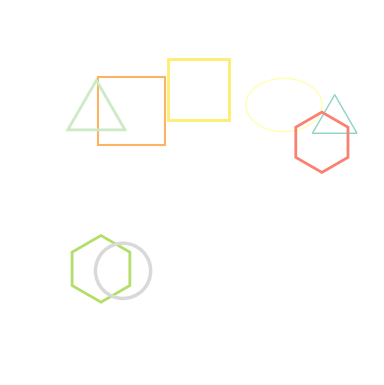[{"shape": "triangle", "thickness": 1, "radius": 0.33, "center": [0.869, 0.687]}, {"shape": "oval", "thickness": 1, "radius": 0.49, "center": [0.738, 0.727]}, {"shape": "hexagon", "thickness": 2, "radius": 0.39, "center": [0.836, 0.63]}, {"shape": "square", "thickness": 1.5, "radius": 0.44, "center": [0.342, 0.711]}, {"shape": "hexagon", "thickness": 2, "radius": 0.43, "center": [0.262, 0.302]}, {"shape": "circle", "thickness": 2.5, "radius": 0.36, "center": [0.32, 0.297]}, {"shape": "triangle", "thickness": 2, "radius": 0.43, "center": [0.25, 0.706]}, {"shape": "square", "thickness": 2, "radius": 0.4, "center": [0.516, 0.767]}]